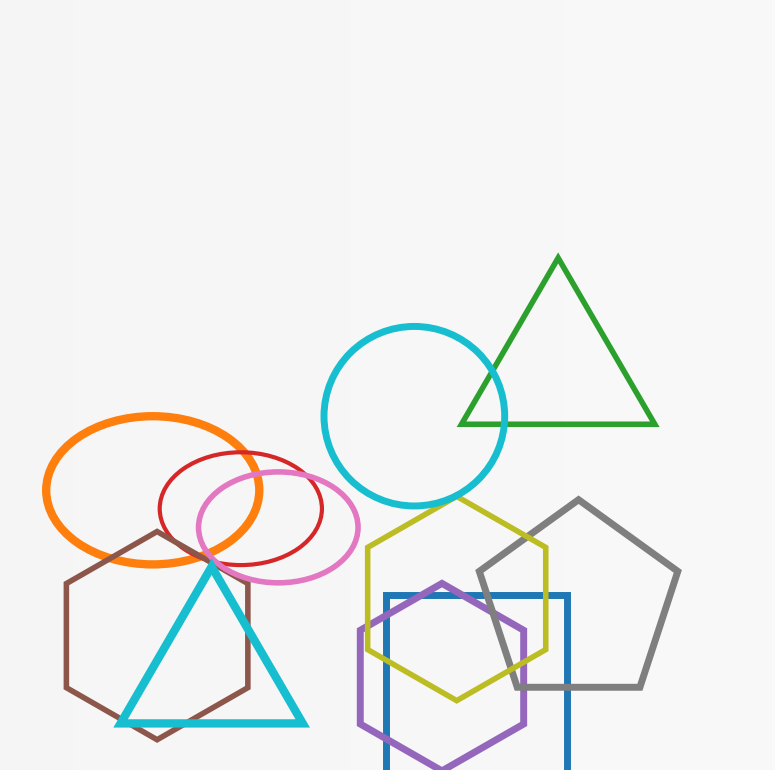[{"shape": "square", "thickness": 2.5, "radius": 0.58, "center": [0.615, 0.111]}, {"shape": "oval", "thickness": 3, "radius": 0.69, "center": [0.197, 0.363]}, {"shape": "triangle", "thickness": 2, "radius": 0.72, "center": [0.72, 0.521]}, {"shape": "oval", "thickness": 1.5, "radius": 0.52, "center": [0.311, 0.339]}, {"shape": "hexagon", "thickness": 2.5, "radius": 0.61, "center": [0.57, 0.121]}, {"shape": "hexagon", "thickness": 2, "radius": 0.68, "center": [0.203, 0.175]}, {"shape": "oval", "thickness": 2, "radius": 0.51, "center": [0.359, 0.315]}, {"shape": "pentagon", "thickness": 2.5, "radius": 0.67, "center": [0.747, 0.216]}, {"shape": "hexagon", "thickness": 2, "radius": 0.66, "center": [0.589, 0.223]}, {"shape": "triangle", "thickness": 3, "radius": 0.68, "center": [0.273, 0.128]}, {"shape": "circle", "thickness": 2.5, "radius": 0.58, "center": [0.535, 0.459]}]